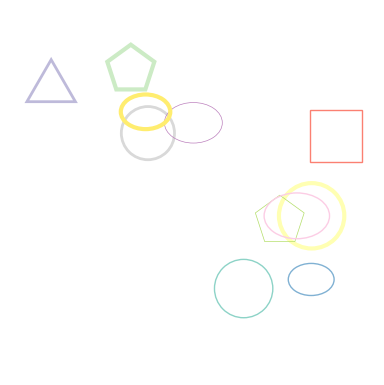[{"shape": "circle", "thickness": 1, "radius": 0.38, "center": [0.633, 0.251]}, {"shape": "circle", "thickness": 3, "radius": 0.42, "center": [0.809, 0.439]}, {"shape": "triangle", "thickness": 2, "radius": 0.36, "center": [0.133, 0.772]}, {"shape": "square", "thickness": 1, "radius": 0.33, "center": [0.872, 0.647]}, {"shape": "oval", "thickness": 1, "radius": 0.3, "center": [0.808, 0.274]}, {"shape": "pentagon", "thickness": 0.5, "radius": 0.33, "center": [0.727, 0.426]}, {"shape": "oval", "thickness": 1, "radius": 0.42, "center": [0.771, 0.439]}, {"shape": "circle", "thickness": 2, "radius": 0.35, "center": [0.384, 0.654]}, {"shape": "oval", "thickness": 0.5, "radius": 0.38, "center": [0.502, 0.681]}, {"shape": "pentagon", "thickness": 3, "radius": 0.32, "center": [0.34, 0.82]}, {"shape": "oval", "thickness": 3, "radius": 0.32, "center": [0.378, 0.71]}]